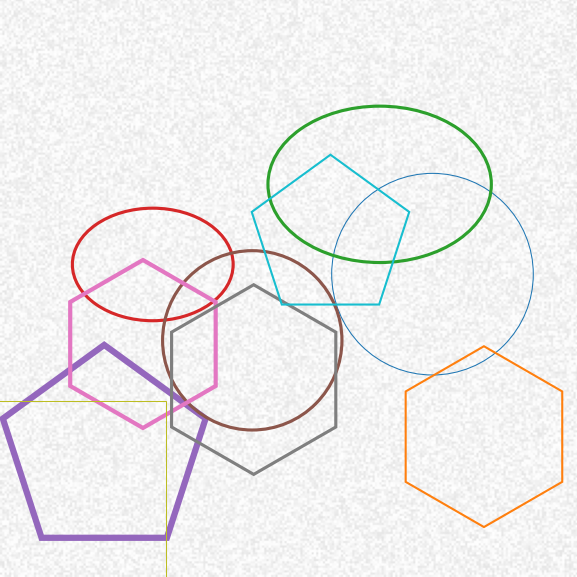[{"shape": "circle", "thickness": 0.5, "radius": 0.87, "center": [0.749, 0.524]}, {"shape": "hexagon", "thickness": 1, "radius": 0.78, "center": [0.838, 0.243]}, {"shape": "oval", "thickness": 1.5, "radius": 0.97, "center": [0.657, 0.68]}, {"shape": "oval", "thickness": 1.5, "radius": 0.7, "center": [0.265, 0.541]}, {"shape": "pentagon", "thickness": 3, "radius": 0.92, "center": [0.18, 0.217]}, {"shape": "circle", "thickness": 1.5, "radius": 0.78, "center": [0.437, 0.41]}, {"shape": "hexagon", "thickness": 2, "radius": 0.73, "center": [0.248, 0.403]}, {"shape": "hexagon", "thickness": 1.5, "radius": 0.82, "center": [0.439, 0.342]}, {"shape": "square", "thickness": 0.5, "radius": 0.77, "center": [0.134, 0.151]}, {"shape": "pentagon", "thickness": 1, "radius": 0.72, "center": [0.572, 0.588]}]